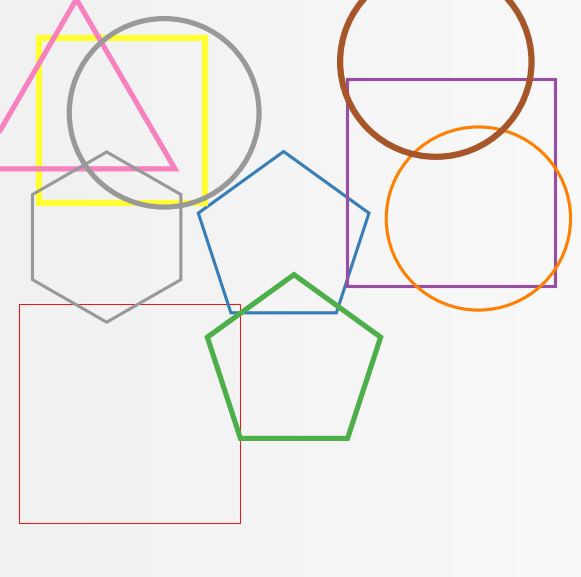[{"shape": "square", "thickness": 0.5, "radius": 0.95, "center": [0.223, 0.282]}, {"shape": "pentagon", "thickness": 1.5, "radius": 0.77, "center": [0.488, 0.582]}, {"shape": "pentagon", "thickness": 2.5, "radius": 0.78, "center": [0.506, 0.367]}, {"shape": "square", "thickness": 1.5, "radius": 0.9, "center": [0.776, 0.684]}, {"shape": "circle", "thickness": 1.5, "radius": 0.79, "center": [0.823, 0.621]}, {"shape": "square", "thickness": 3, "radius": 0.71, "center": [0.21, 0.791]}, {"shape": "circle", "thickness": 3, "radius": 0.82, "center": [0.75, 0.892]}, {"shape": "triangle", "thickness": 2.5, "radius": 0.98, "center": [0.131, 0.805]}, {"shape": "hexagon", "thickness": 1.5, "radius": 0.74, "center": [0.184, 0.589]}, {"shape": "circle", "thickness": 2.5, "radius": 0.82, "center": [0.282, 0.804]}]